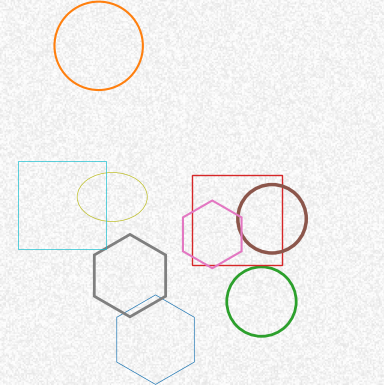[{"shape": "hexagon", "thickness": 0.5, "radius": 0.58, "center": [0.404, 0.118]}, {"shape": "circle", "thickness": 1.5, "radius": 0.57, "center": [0.256, 0.881]}, {"shape": "circle", "thickness": 2, "radius": 0.45, "center": [0.679, 0.217]}, {"shape": "square", "thickness": 1, "radius": 0.58, "center": [0.617, 0.428]}, {"shape": "circle", "thickness": 2.5, "radius": 0.44, "center": [0.707, 0.432]}, {"shape": "hexagon", "thickness": 1.5, "radius": 0.44, "center": [0.551, 0.391]}, {"shape": "hexagon", "thickness": 2, "radius": 0.53, "center": [0.338, 0.284]}, {"shape": "oval", "thickness": 0.5, "radius": 0.45, "center": [0.291, 0.488]}, {"shape": "square", "thickness": 0.5, "radius": 0.57, "center": [0.161, 0.468]}]